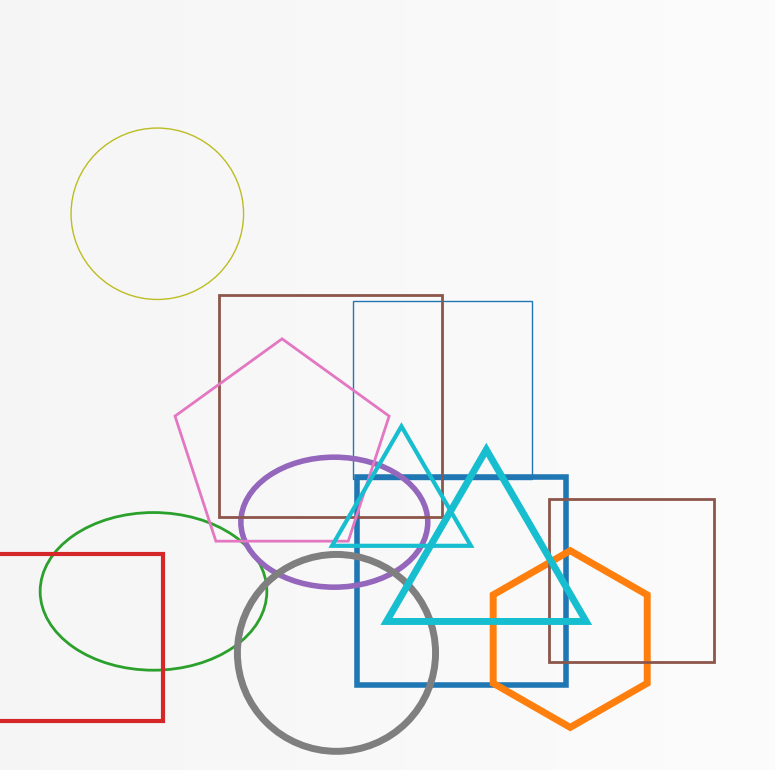[{"shape": "square", "thickness": 2, "radius": 0.67, "center": [0.595, 0.246]}, {"shape": "square", "thickness": 0.5, "radius": 0.58, "center": [0.571, 0.494]}, {"shape": "hexagon", "thickness": 2.5, "radius": 0.57, "center": [0.736, 0.17]}, {"shape": "oval", "thickness": 1, "radius": 0.73, "center": [0.198, 0.232]}, {"shape": "square", "thickness": 1.5, "radius": 0.54, "center": [0.102, 0.172]}, {"shape": "oval", "thickness": 2, "radius": 0.6, "center": [0.431, 0.322]}, {"shape": "square", "thickness": 1, "radius": 0.72, "center": [0.427, 0.472]}, {"shape": "square", "thickness": 1, "radius": 0.53, "center": [0.815, 0.246]}, {"shape": "pentagon", "thickness": 1, "radius": 0.73, "center": [0.364, 0.415]}, {"shape": "circle", "thickness": 2.5, "radius": 0.64, "center": [0.434, 0.152]}, {"shape": "circle", "thickness": 0.5, "radius": 0.56, "center": [0.203, 0.722]}, {"shape": "triangle", "thickness": 2.5, "radius": 0.74, "center": [0.627, 0.267]}, {"shape": "triangle", "thickness": 1.5, "radius": 0.52, "center": [0.518, 0.343]}]